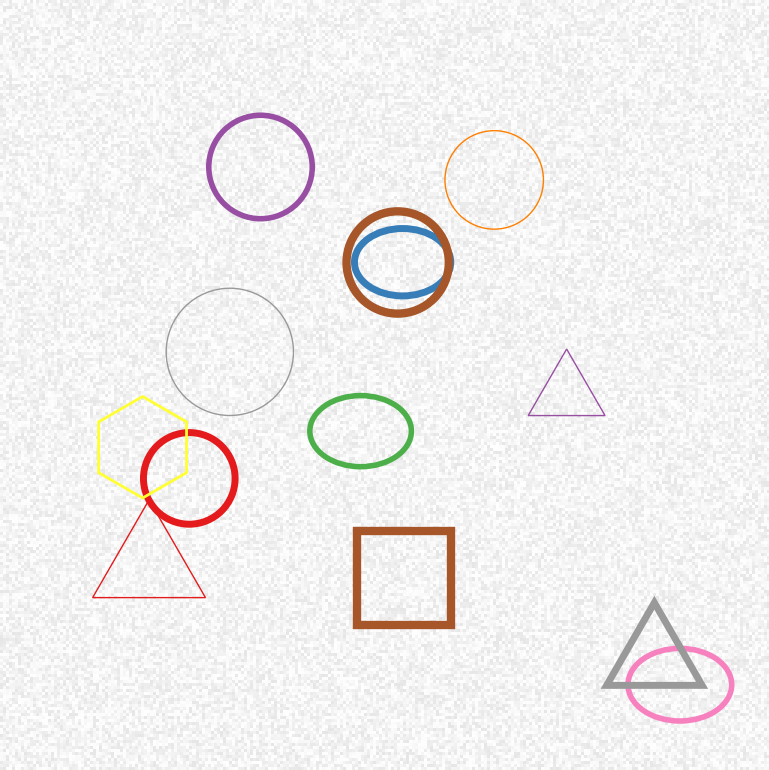[{"shape": "circle", "thickness": 2.5, "radius": 0.3, "center": [0.246, 0.379]}, {"shape": "triangle", "thickness": 0.5, "radius": 0.42, "center": [0.194, 0.266]}, {"shape": "oval", "thickness": 2.5, "radius": 0.31, "center": [0.523, 0.659]}, {"shape": "oval", "thickness": 2, "radius": 0.33, "center": [0.468, 0.44]}, {"shape": "triangle", "thickness": 0.5, "radius": 0.29, "center": [0.736, 0.489]}, {"shape": "circle", "thickness": 2, "radius": 0.34, "center": [0.338, 0.783]}, {"shape": "circle", "thickness": 0.5, "radius": 0.32, "center": [0.642, 0.766]}, {"shape": "hexagon", "thickness": 1, "radius": 0.33, "center": [0.185, 0.419]}, {"shape": "square", "thickness": 3, "radius": 0.3, "center": [0.525, 0.249]}, {"shape": "circle", "thickness": 3, "radius": 0.33, "center": [0.516, 0.659]}, {"shape": "oval", "thickness": 2, "radius": 0.34, "center": [0.883, 0.111]}, {"shape": "triangle", "thickness": 2.5, "radius": 0.36, "center": [0.85, 0.146]}, {"shape": "circle", "thickness": 0.5, "radius": 0.41, "center": [0.298, 0.543]}]